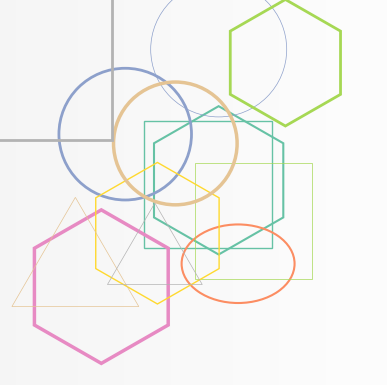[{"shape": "square", "thickness": 1, "radius": 0.82, "center": [0.537, 0.52]}, {"shape": "hexagon", "thickness": 1.5, "radius": 0.96, "center": [0.564, 0.532]}, {"shape": "oval", "thickness": 1.5, "radius": 0.73, "center": [0.614, 0.315]}, {"shape": "circle", "thickness": 0.5, "radius": 0.88, "center": [0.564, 0.872]}, {"shape": "circle", "thickness": 2, "radius": 0.86, "center": [0.323, 0.652]}, {"shape": "hexagon", "thickness": 2.5, "radius": 1.0, "center": [0.261, 0.255]}, {"shape": "hexagon", "thickness": 2, "radius": 0.82, "center": [0.736, 0.837]}, {"shape": "square", "thickness": 0.5, "radius": 0.75, "center": [0.653, 0.427]}, {"shape": "hexagon", "thickness": 1, "radius": 0.92, "center": [0.406, 0.394]}, {"shape": "circle", "thickness": 2.5, "radius": 0.8, "center": [0.452, 0.627]}, {"shape": "triangle", "thickness": 0.5, "radius": 0.95, "center": [0.194, 0.298]}, {"shape": "triangle", "thickness": 0.5, "radius": 0.71, "center": [0.4, 0.332]}, {"shape": "square", "thickness": 2, "radius": 0.94, "center": [0.101, 0.825]}]